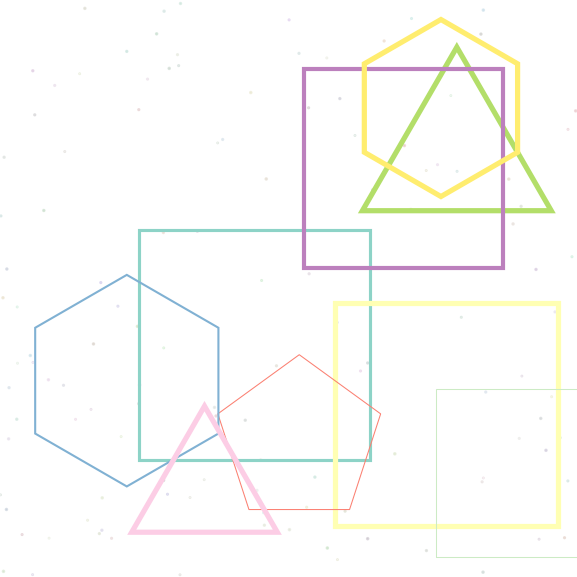[{"shape": "square", "thickness": 1.5, "radius": 1.0, "center": [0.441, 0.401]}, {"shape": "square", "thickness": 2.5, "radius": 0.96, "center": [0.773, 0.281]}, {"shape": "pentagon", "thickness": 0.5, "radius": 0.74, "center": [0.518, 0.237]}, {"shape": "hexagon", "thickness": 1, "radius": 0.92, "center": [0.22, 0.34]}, {"shape": "triangle", "thickness": 2.5, "radius": 0.94, "center": [0.791, 0.729]}, {"shape": "triangle", "thickness": 2.5, "radius": 0.73, "center": [0.354, 0.15]}, {"shape": "square", "thickness": 2, "radius": 0.86, "center": [0.698, 0.707]}, {"shape": "square", "thickness": 0.5, "radius": 0.73, "center": [0.9, 0.18]}, {"shape": "hexagon", "thickness": 2.5, "radius": 0.77, "center": [0.764, 0.812]}]